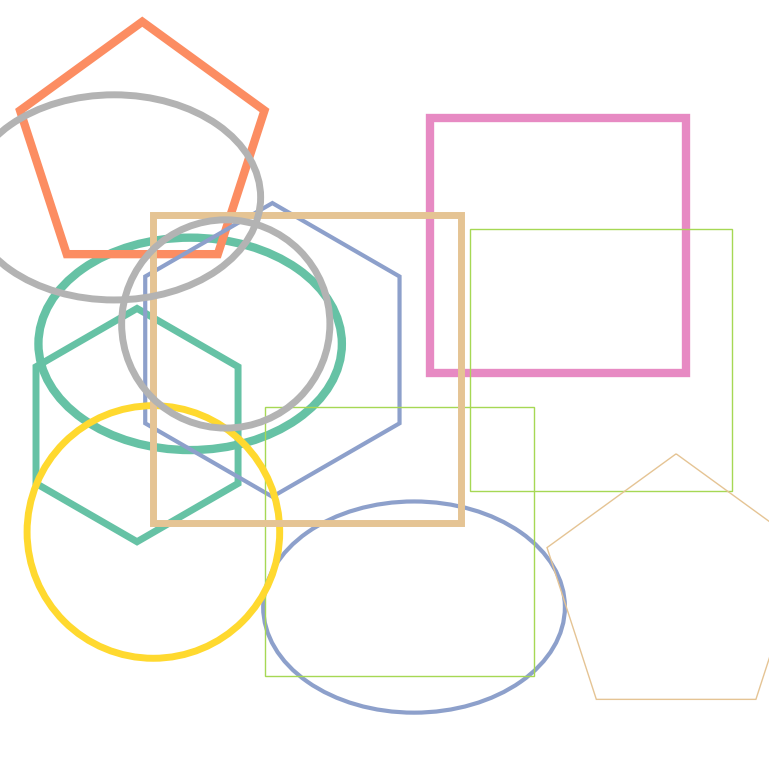[{"shape": "hexagon", "thickness": 2.5, "radius": 0.76, "center": [0.178, 0.448]}, {"shape": "oval", "thickness": 3, "radius": 0.99, "center": [0.247, 0.553]}, {"shape": "pentagon", "thickness": 3, "radius": 0.83, "center": [0.185, 0.805]}, {"shape": "hexagon", "thickness": 1.5, "radius": 0.95, "center": [0.354, 0.546]}, {"shape": "oval", "thickness": 1.5, "radius": 0.98, "center": [0.538, 0.212]}, {"shape": "square", "thickness": 3, "radius": 0.83, "center": [0.725, 0.681]}, {"shape": "square", "thickness": 0.5, "radius": 0.85, "center": [0.78, 0.532]}, {"shape": "square", "thickness": 0.5, "radius": 0.87, "center": [0.519, 0.297]}, {"shape": "circle", "thickness": 2.5, "radius": 0.82, "center": [0.199, 0.309]}, {"shape": "square", "thickness": 2.5, "radius": 1.0, "center": [0.398, 0.52]}, {"shape": "pentagon", "thickness": 0.5, "radius": 0.88, "center": [0.878, 0.234]}, {"shape": "oval", "thickness": 2.5, "radius": 0.95, "center": [0.148, 0.744]}, {"shape": "circle", "thickness": 2.5, "radius": 0.68, "center": [0.293, 0.579]}]